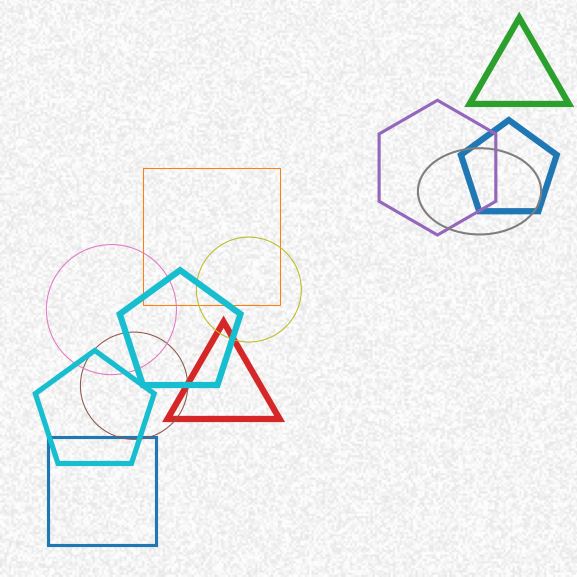[{"shape": "pentagon", "thickness": 3, "radius": 0.44, "center": [0.881, 0.704]}, {"shape": "square", "thickness": 1.5, "radius": 0.47, "center": [0.176, 0.149]}, {"shape": "square", "thickness": 0.5, "radius": 0.59, "center": [0.366, 0.59]}, {"shape": "triangle", "thickness": 3, "radius": 0.5, "center": [0.899, 0.869]}, {"shape": "triangle", "thickness": 3, "radius": 0.56, "center": [0.387, 0.33]}, {"shape": "hexagon", "thickness": 1.5, "radius": 0.58, "center": [0.758, 0.709]}, {"shape": "circle", "thickness": 0.5, "radius": 0.46, "center": [0.232, 0.331]}, {"shape": "circle", "thickness": 0.5, "radius": 0.56, "center": [0.193, 0.463]}, {"shape": "oval", "thickness": 1, "radius": 0.53, "center": [0.83, 0.668]}, {"shape": "circle", "thickness": 0.5, "radius": 0.45, "center": [0.431, 0.498]}, {"shape": "pentagon", "thickness": 2.5, "radius": 0.54, "center": [0.164, 0.284]}, {"shape": "pentagon", "thickness": 3, "radius": 0.55, "center": [0.312, 0.421]}]